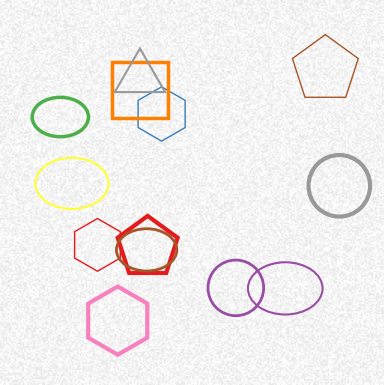[{"shape": "hexagon", "thickness": 1, "radius": 0.34, "center": [0.253, 0.364]}, {"shape": "pentagon", "thickness": 3, "radius": 0.41, "center": [0.384, 0.357]}, {"shape": "hexagon", "thickness": 1, "radius": 0.35, "center": [0.42, 0.704]}, {"shape": "oval", "thickness": 2.5, "radius": 0.37, "center": [0.157, 0.696]}, {"shape": "circle", "thickness": 2, "radius": 0.36, "center": [0.613, 0.252]}, {"shape": "oval", "thickness": 1.5, "radius": 0.48, "center": [0.741, 0.251]}, {"shape": "square", "thickness": 2.5, "radius": 0.37, "center": [0.363, 0.767]}, {"shape": "oval", "thickness": 1.5, "radius": 0.48, "center": [0.187, 0.524]}, {"shape": "oval", "thickness": 2, "radius": 0.39, "center": [0.381, 0.351]}, {"shape": "pentagon", "thickness": 1, "radius": 0.45, "center": [0.845, 0.82]}, {"shape": "hexagon", "thickness": 3, "radius": 0.44, "center": [0.306, 0.167]}, {"shape": "triangle", "thickness": 1.5, "radius": 0.38, "center": [0.364, 0.799]}, {"shape": "circle", "thickness": 3, "radius": 0.4, "center": [0.881, 0.517]}]